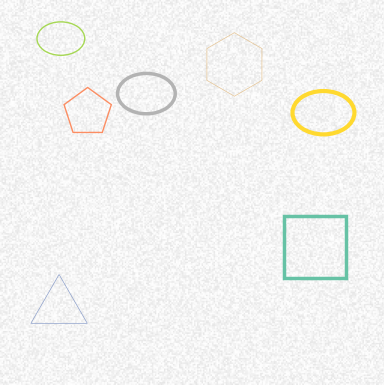[{"shape": "square", "thickness": 2.5, "radius": 0.4, "center": [0.819, 0.358]}, {"shape": "pentagon", "thickness": 1, "radius": 0.32, "center": [0.228, 0.708]}, {"shape": "triangle", "thickness": 0.5, "radius": 0.42, "center": [0.153, 0.202]}, {"shape": "oval", "thickness": 1, "radius": 0.31, "center": [0.158, 0.9]}, {"shape": "oval", "thickness": 3, "radius": 0.4, "center": [0.84, 0.707]}, {"shape": "hexagon", "thickness": 0.5, "radius": 0.41, "center": [0.609, 0.833]}, {"shape": "oval", "thickness": 2.5, "radius": 0.37, "center": [0.38, 0.757]}]